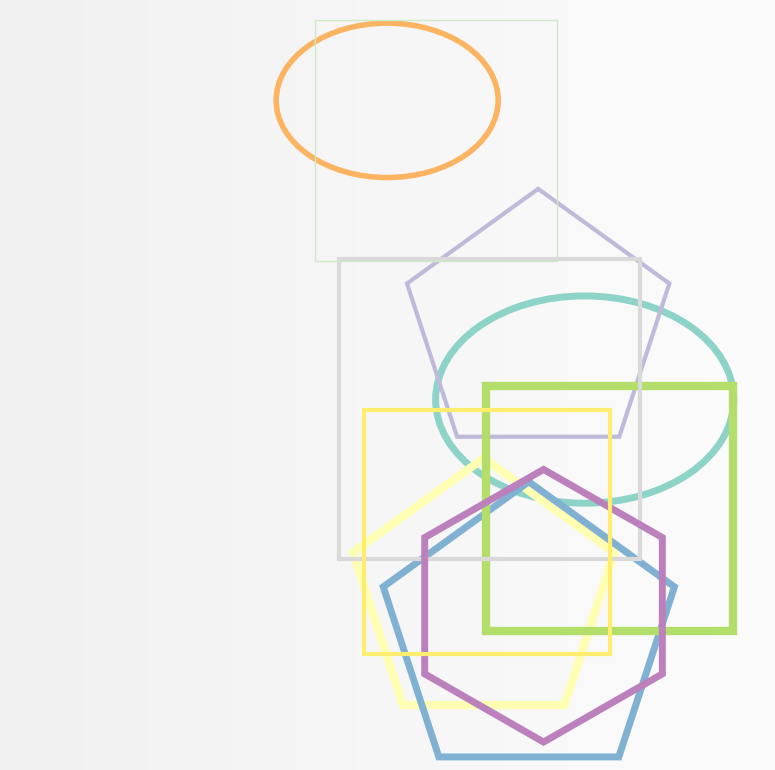[{"shape": "oval", "thickness": 2.5, "radius": 0.96, "center": [0.754, 0.481]}, {"shape": "pentagon", "thickness": 3, "radius": 0.89, "center": [0.624, 0.228]}, {"shape": "pentagon", "thickness": 1.5, "radius": 0.89, "center": [0.694, 0.577]}, {"shape": "pentagon", "thickness": 2.5, "radius": 0.99, "center": [0.682, 0.177]}, {"shape": "oval", "thickness": 2, "radius": 0.72, "center": [0.5, 0.87]}, {"shape": "square", "thickness": 3, "radius": 0.8, "center": [0.787, 0.339]}, {"shape": "square", "thickness": 1.5, "radius": 0.97, "center": [0.631, 0.469]}, {"shape": "hexagon", "thickness": 2.5, "radius": 0.89, "center": [0.701, 0.213]}, {"shape": "square", "thickness": 0.5, "radius": 0.78, "center": [0.562, 0.818]}, {"shape": "square", "thickness": 1.5, "radius": 0.79, "center": [0.628, 0.309]}]